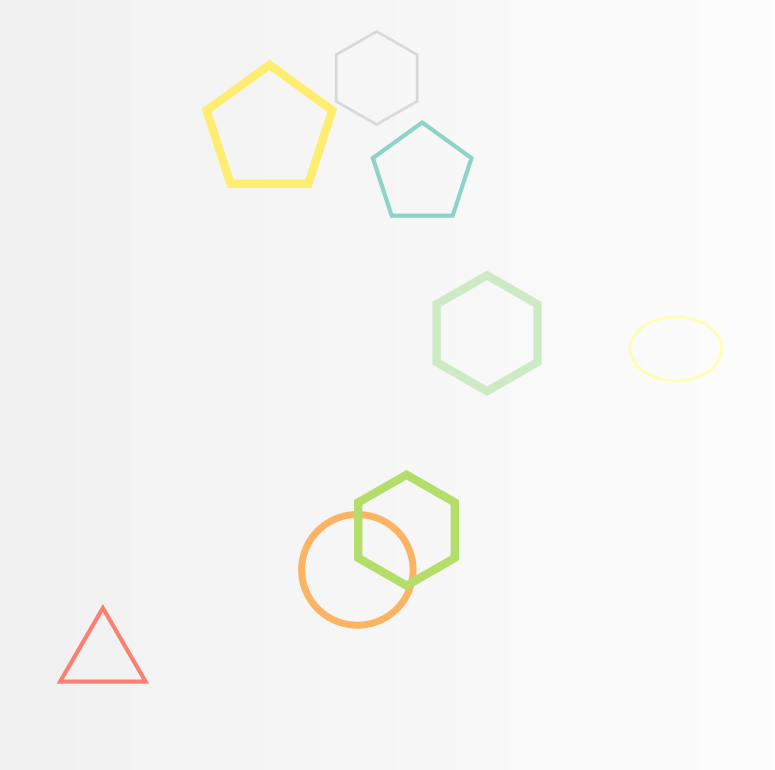[{"shape": "pentagon", "thickness": 1.5, "radius": 0.33, "center": [0.545, 0.774]}, {"shape": "oval", "thickness": 1, "radius": 0.3, "center": [0.872, 0.547]}, {"shape": "triangle", "thickness": 1.5, "radius": 0.32, "center": [0.133, 0.147]}, {"shape": "circle", "thickness": 2.5, "radius": 0.36, "center": [0.461, 0.26]}, {"shape": "hexagon", "thickness": 3, "radius": 0.36, "center": [0.525, 0.311]}, {"shape": "hexagon", "thickness": 1, "radius": 0.3, "center": [0.486, 0.899]}, {"shape": "hexagon", "thickness": 3, "radius": 0.38, "center": [0.628, 0.567]}, {"shape": "pentagon", "thickness": 3, "radius": 0.43, "center": [0.348, 0.83]}]